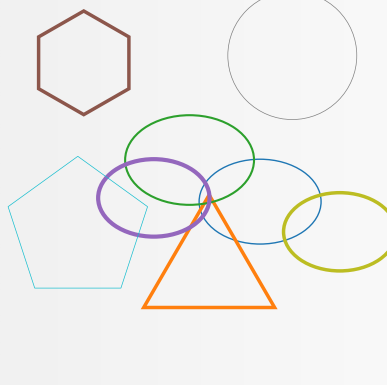[{"shape": "oval", "thickness": 1, "radius": 0.79, "center": [0.671, 0.476]}, {"shape": "triangle", "thickness": 2.5, "radius": 0.98, "center": [0.54, 0.299]}, {"shape": "oval", "thickness": 1.5, "radius": 0.83, "center": [0.489, 0.584]}, {"shape": "oval", "thickness": 3, "radius": 0.72, "center": [0.397, 0.486]}, {"shape": "hexagon", "thickness": 2.5, "radius": 0.67, "center": [0.216, 0.837]}, {"shape": "circle", "thickness": 0.5, "radius": 0.83, "center": [0.754, 0.856]}, {"shape": "oval", "thickness": 2.5, "radius": 0.73, "center": [0.877, 0.398]}, {"shape": "pentagon", "thickness": 0.5, "radius": 0.95, "center": [0.201, 0.405]}]